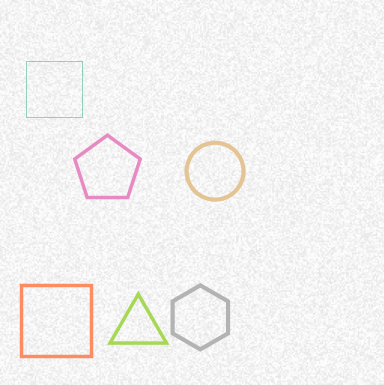[{"shape": "square", "thickness": 0.5, "radius": 0.36, "center": [0.141, 0.77]}, {"shape": "square", "thickness": 2.5, "radius": 0.46, "center": [0.145, 0.167]}, {"shape": "pentagon", "thickness": 2.5, "radius": 0.45, "center": [0.279, 0.559]}, {"shape": "triangle", "thickness": 2.5, "radius": 0.42, "center": [0.359, 0.151]}, {"shape": "circle", "thickness": 3, "radius": 0.37, "center": [0.559, 0.555]}, {"shape": "hexagon", "thickness": 3, "radius": 0.42, "center": [0.52, 0.176]}]